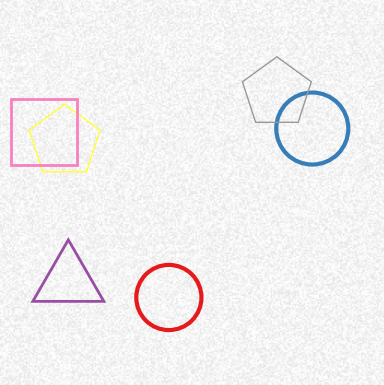[{"shape": "circle", "thickness": 3, "radius": 0.42, "center": [0.439, 0.227]}, {"shape": "circle", "thickness": 3, "radius": 0.47, "center": [0.811, 0.666]}, {"shape": "triangle", "thickness": 2, "radius": 0.53, "center": [0.177, 0.271]}, {"shape": "pentagon", "thickness": 1, "radius": 0.48, "center": [0.168, 0.632]}, {"shape": "square", "thickness": 2, "radius": 0.43, "center": [0.115, 0.657]}, {"shape": "pentagon", "thickness": 1, "radius": 0.47, "center": [0.719, 0.758]}]